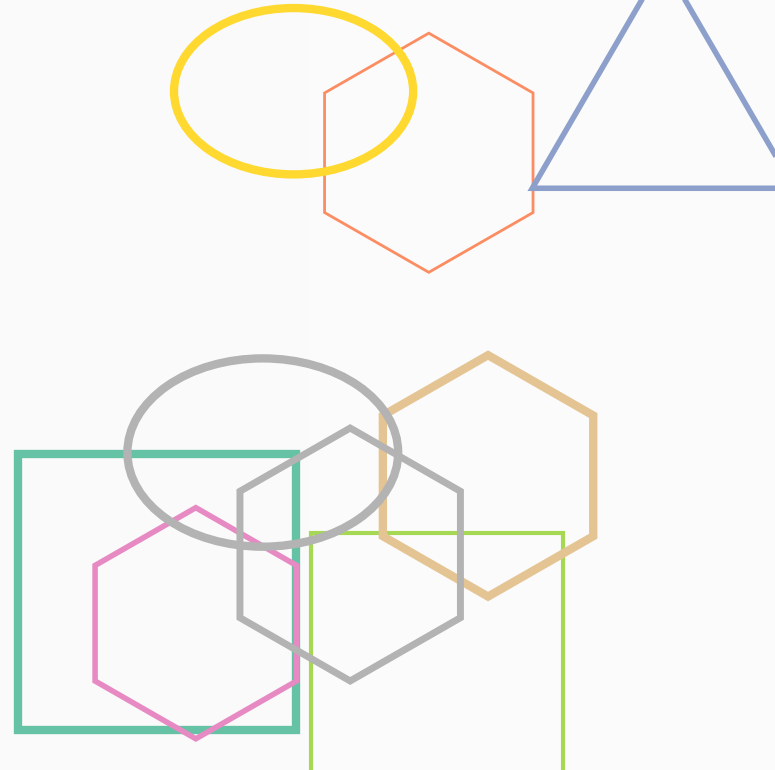[{"shape": "square", "thickness": 3, "radius": 0.9, "center": [0.203, 0.231]}, {"shape": "hexagon", "thickness": 1, "radius": 0.78, "center": [0.553, 0.802]}, {"shape": "triangle", "thickness": 2, "radius": 0.98, "center": [0.856, 0.853]}, {"shape": "hexagon", "thickness": 2, "radius": 0.75, "center": [0.253, 0.191]}, {"shape": "square", "thickness": 1.5, "radius": 0.81, "center": [0.564, 0.145]}, {"shape": "oval", "thickness": 3, "radius": 0.77, "center": [0.379, 0.882]}, {"shape": "hexagon", "thickness": 3, "radius": 0.78, "center": [0.63, 0.382]}, {"shape": "hexagon", "thickness": 2.5, "radius": 0.82, "center": [0.452, 0.28]}, {"shape": "oval", "thickness": 3, "radius": 0.87, "center": [0.339, 0.412]}]